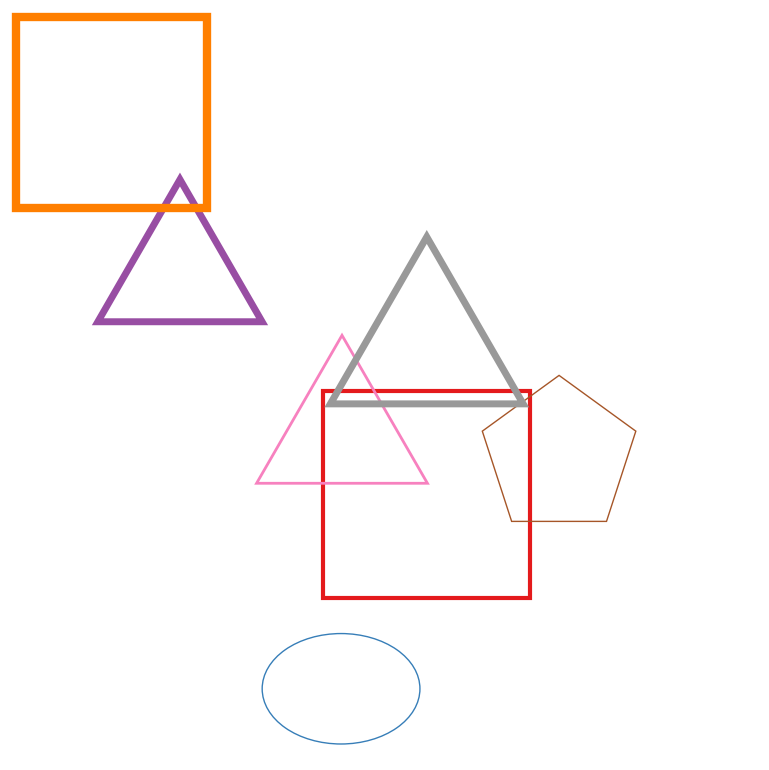[{"shape": "square", "thickness": 1.5, "radius": 0.67, "center": [0.554, 0.357]}, {"shape": "oval", "thickness": 0.5, "radius": 0.51, "center": [0.443, 0.105]}, {"shape": "triangle", "thickness": 2.5, "radius": 0.62, "center": [0.234, 0.644]}, {"shape": "square", "thickness": 3, "radius": 0.62, "center": [0.145, 0.854]}, {"shape": "pentagon", "thickness": 0.5, "radius": 0.52, "center": [0.726, 0.408]}, {"shape": "triangle", "thickness": 1, "radius": 0.64, "center": [0.444, 0.436]}, {"shape": "triangle", "thickness": 2.5, "radius": 0.72, "center": [0.554, 0.548]}]